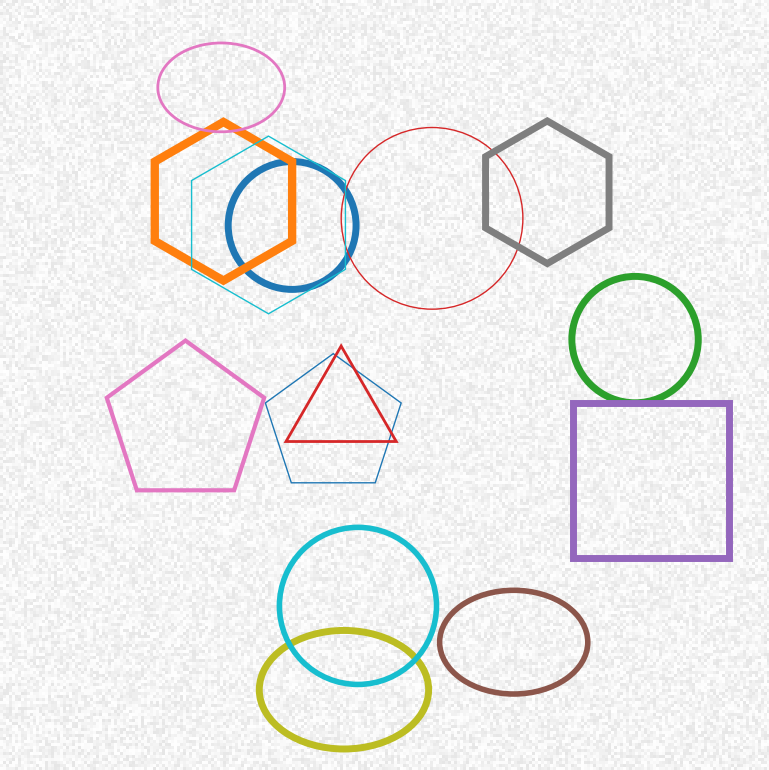[{"shape": "circle", "thickness": 2.5, "radius": 0.42, "center": [0.379, 0.707]}, {"shape": "pentagon", "thickness": 0.5, "radius": 0.46, "center": [0.433, 0.448]}, {"shape": "hexagon", "thickness": 3, "radius": 0.51, "center": [0.29, 0.739]}, {"shape": "circle", "thickness": 2.5, "radius": 0.41, "center": [0.825, 0.559]}, {"shape": "circle", "thickness": 0.5, "radius": 0.59, "center": [0.561, 0.716]}, {"shape": "triangle", "thickness": 1, "radius": 0.41, "center": [0.443, 0.468]}, {"shape": "square", "thickness": 2.5, "radius": 0.51, "center": [0.846, 0.376]}, {"shape": "oval", "thickness": 2, "radius": 0.48, "center": [0.667, 0.166]}, {"shape": "pentagon", "thickness": 1.5, "radius": 0.54, "center": [0.241, 0.45]}, {"shape": "oval", "thickness": 1, "radius": 0.41, "center": [0.287, 0.887]}, {"shape": "hexagon", "thickness": 2.5, "radius": 0.46, "center": [0.711, 0.75]}, {"shape": "oval", "thickness": 2.5, "radius": 0.55, "center": [0.447, 0.104]}, {"shape": "circle", "thickness": 2, "radius": 0.51, "center": [0.465, 0.213]}, {"shape": "hexagon", "thickness": 0.5, "radius": 0.58, "center": [0.349, 0.708]}]